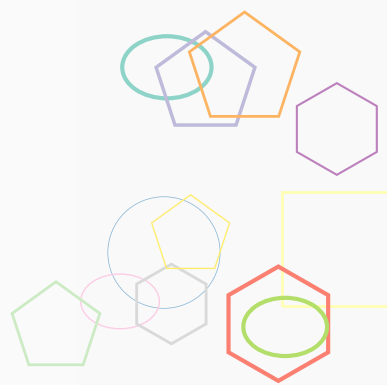[{"shape": "oval", "thickness": 3, "radius": 0.58, "center": [0.431, 0.825]}, {"shape": "square", "thickness": 2, "radius": 0.74, "center": [0.876, 0.353]}, {"shape": "pentagon", "thickness": 2.5, "radius": 0.67, "center": [0.53, 0.784]}, {"shape": "hexagon", "thickness": 3, "radius": 0.74, "center": [0.718, 0.159]}, {"shape": "circle", "thickness": 0.5, "radius": 0.72, "center": [0.423, 0.344]}, {"shape": "pentagon", "thickness": 2, "radius": 0.75, "center": [0.631, 0.819]}, {"shape": "oval", "thickness": 3, "radius": 0.54, "center": [0.736, 0.151]}, {"shape": "oval", "thickness": 1, "radius": 0.51, "center": [0.31, 0.217]}, {"shape": "hexagon", "thickness": 2, "radius": 0.52, "center": [0.442, 0.21]}, {"shape": "hexagon", "thickness": 1.5, "radius": 0.6, "center": [0.869, 0.665]}, {"shape": "pentagon", "thickness": 2, "radius": 0.6, "center": [0.144, 0.149]}, {"shape": "pentagon", "thickness": 1, "radius": 0.53, "center": [0.492, 0.388]}]